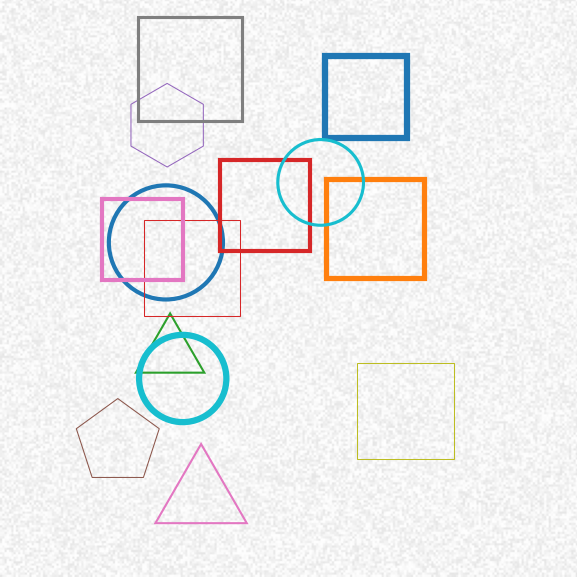[{"shape": "circle", "thickness": 2, "radius": 0.49, "center": [0.287, 0.579]}, {"shape": "square", "thickness": 3, "radius": 0.36, "center": [0.633, 0.832]}, {"shape": "square", "thickness": 2.5, "radius": 0.43, "center": [0.649, 0.603]}, {"shape": "triangle", "thickness": 1, "radius": 0.34, "center": [0.295, 0.388]}, {"shape": "square", "thickness": 0.5, "radius": 0.42, "center": [0.332, 0.535]}, {"shape": "square", "thickness": 2, "radius": 0.39, "center": [0.459, 0.643]}, {"shape": "hexagon", "thickness": 0.5, "radius": 0.36, "center": [0.289, 0.782]}, {"shape": "pentagon", "thickness": 0.5, "radius": 0.38, "center": [0.204, 0.233]}, {"shape": "square", "thickness": 2, "radius": 0.35, "center": [0.247, 0.585]}, {"shape": "triangle", "thickness": 1, "radius": 0.46, "center": [0.348, 0.139]}, {"shape": "square", "thickness": 1.5, "radius": 0.45, "center": [0.329, 0.88]}, {"shape": "square", "thickness": 0.5, "radius": 0.42, "center": [0.702, 0.288]}, {"shape": "circle", "thickness": 1.5, "radius": 0.37, "center": [0.555, 0.683]}, {"shape": "circle", "thickness": 3, "radius": 0.38, "center": [0.316, 0.344]}]